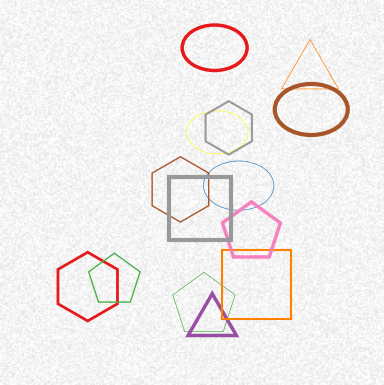[{"shape": "oval", "thickness": 2.5, "radius": 0.42, "center": [0.557, 0.876]}, {"shape": "hexagon", "thickness": 2, "radius": 0.45, "center": [0.228, 0.256]}, {"shape": "oval", "thickness": 0.5, "radius": 0.46, "center": [0.62, 0.518]}, {"shape": "pentagon", "thickness": 1, "radius": 0.35, "center": [0.297, 0.272]}, {"shape": "pentagon", "thickness": 0.5, "radius": 0.43, "center": [0.53, 0.208]}, {"shape": "triangle", "thickness": 2.5, "radius": 0.36, "center": [0.551, 0.165]}, {"shape": "triangle", "thickness": 0.5, "radius": 0.43, "center": [0.805, 0.812]}, {"shape": "square", "thickness": 1.5, "radius": 0.45, "center": [0.665, 0.261]}, {"shape": "oval", "thickness": 0.5, "radius": 0.4, "center": [0.564, 0.656]}, {"shape": "hexagon", "thickness": 1, "radius": 0.42, "center": [0.469, 0.508]}, {"shape": "oval", "thickness": 3, "radius": 0.47, "center": [0.809, 0.716]}, {"shape": "pentagon", "thickness": 2.5, "radius": 0.4, "center": [0.653, 0.397]}, {"shape": "square", "thickness": 3, "radius": 0.41, "center": [0.52, 0.458]}, {"shape": "hexagon", "thickness": 1.5, "radius": 0.35, "center": [0.594, 0.668]}]